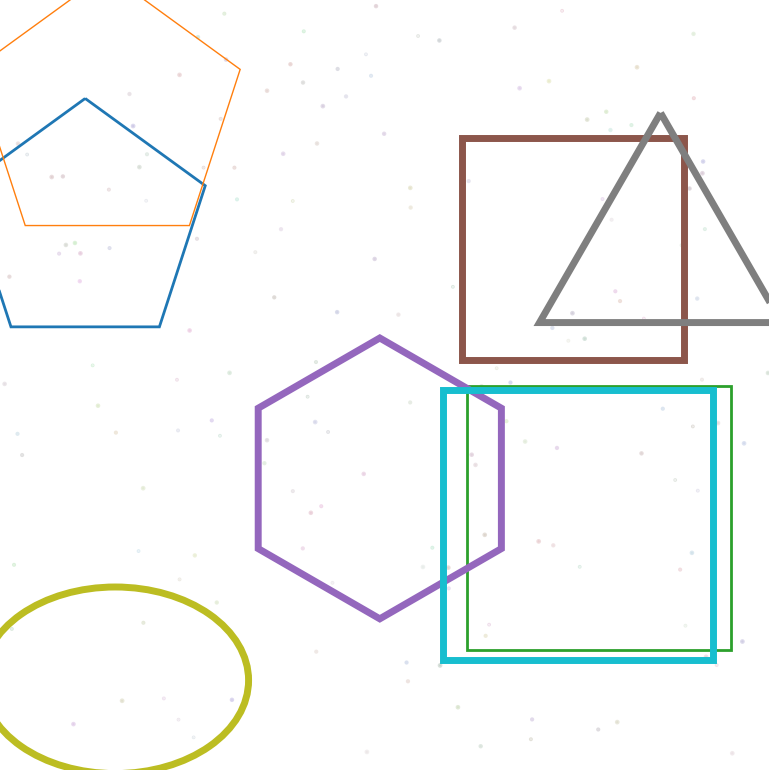[{"shape": "pentagon", "thickness": 1, "radius": 0.82, "center": [0.111, 0.708]}, {"shape": "pentagon", "thickness": 0.5, "radius": 0.91, "center": [0.139, 0.854]}, {"shape": "square", "thickness": 1, "radius": 0.86, "center": [0.778, 0.327]}, {"shape": "hexagon", "thickness": 2.5, "radius": 0.91, "center": [0.493, 0.379]}, {"shape": "square", "thickness": 2.5, "radius": 0.72, "center": [0.744, 0.677]}, {"shape": "triangle", "thickness": 2.5, "radius": 0.91, "center": [0.858, 0.672]}, {"shape": "oval", "thickness": 2.5, "radius": 0.87, "center": [0.15, 0.117]}, {"shape": "square", "thickness": 2.5, "radius": 0.88, "center": [0.751, 0.318]}]